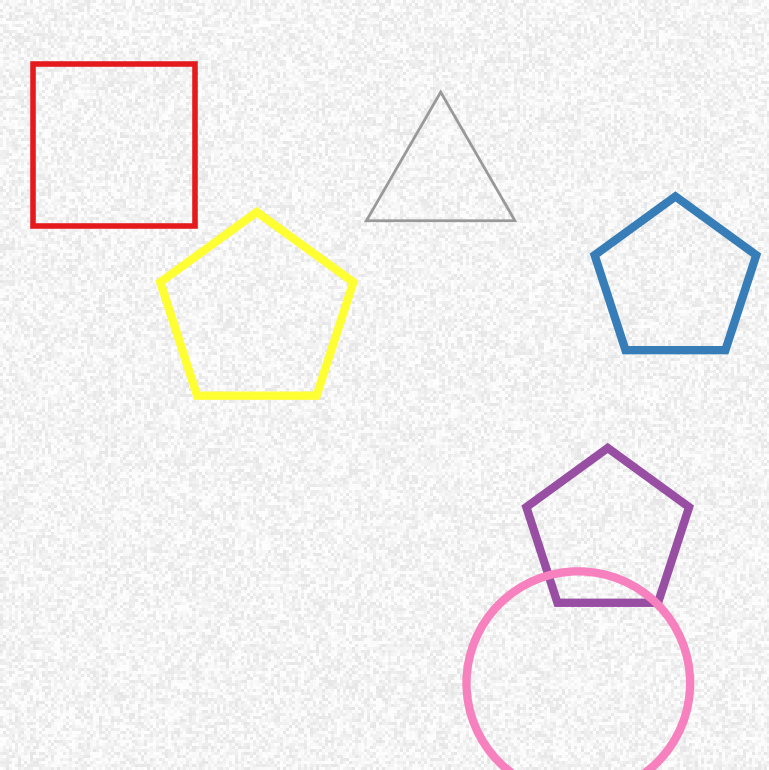[{"shape": "square", "thickness": 2, "radius": 0.53, "center": [0.148, 0.812]}, {"shape": "pentagon", "thickness": 3, "radius": 0.55, "center": [0.877, 0.635]}, {"shape": "pentagon", "thickness": 3, "radius": 0.56, "center": [0.789, 0.307]}, {"shape": "pentagon", "thickness": 3, "radius": 0.66, "center": [0.334, 0.593]}, {"shape": "circle", "thickness": 3, "radius": 0.73, "center": [0.751, 0.113]}, {"shape": "triangle", "thickness": 1, "radius": 0.56, "center": [0.572, 0.769]}]